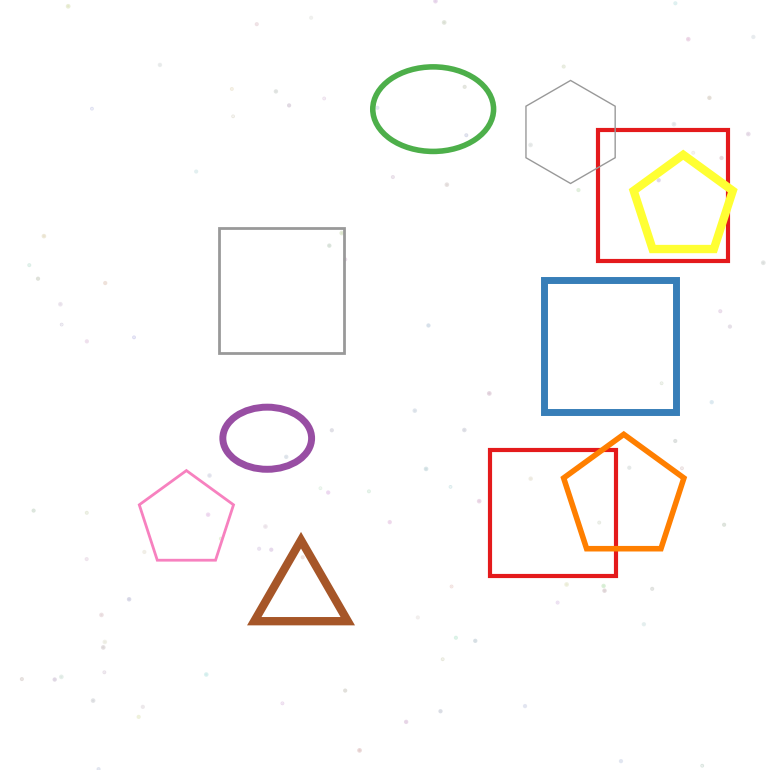[{"shape": "square", "thickness": 1.5, "radius": 0.42, "center": [0.861, 0.746]}, {"shape": "square", "thickness": 1.5, "radius": 0.41, "center": [0.718, 0.333]}, {"shape": "square", "thickness": 2.5, "radius": 0.43, "center": [0.793, 0.55]}, {"shape": "oval", "thickness": 2, "radius": 0.39, "center": [0.563, 0.858]}, {"shape": "oval", "thickness": 2.5, "radius": 0.29, "center": [0.347, 0.431]}, {"shape": "pentagon", "thickness": 2, "radius": 0.41, "center": [0.81, 0.354]}, {"shape": "pentagon", "thickness": 3, "radius": 0.34, "center": [0.887, 0.731]}, {"shape": "triangle", "thickness": 3, "radius": 0.35, "center": [0.391, 0.228]}, {"shape": "pentagon", "thickness": 1, "radius": 0.32, "center": [0.242, 0.325]}, {"shape": "hexagon", "thickness": 0.5, "radius": 0.33, "center": [0.741, 0.829]}, {"shape": "square", "thickness": 1, "radius": 0.41, "center": [0.365, 0.623]}]